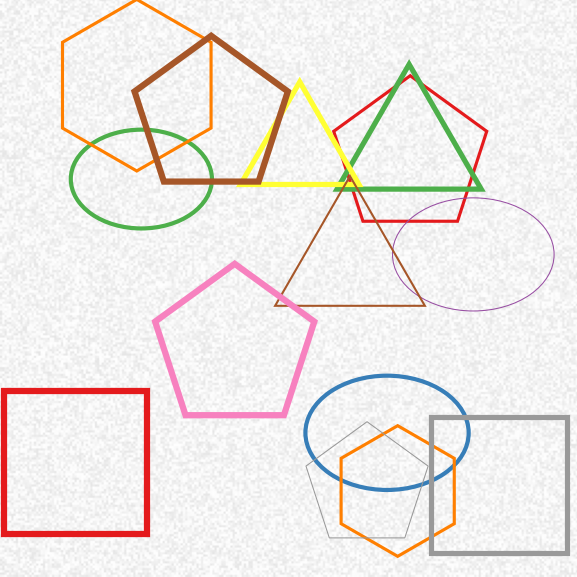[{"shape": "pentagon", "thickness": 1.5, "radius": 0.7, "center": [0.71, 0.729]}, {"shape": "square", "thickness": 3, "radius": 0.62, "center": [0.131, 0.199]}, {"shape": "oval", "thickness": 2, "radius": 0.71, "center": [0.67, 0.25]}, {"shape": "triangle", "thickness": 2.5, "radius": 0.72, "center": [0.708, 0.744]}, {"shape": "oval", "thickness": 2, "radius": 0.61, "center": [0.245, 0.689]}, {"shape": "oval", "thickness": 0.5, "radius": 0.7, "center": [0.82, 0.559]}, {"shape": "hexagon", "thickness": 1.5, "radius": 0.74, "center": [0.237, 0.852]}, {"shape": "hexagon", "thickness": 1.5, "radius": 0.57, "center": [0.689, 0.149]}, {"shape": "triangle", "thickness": 2.5, "radius": 0.59, "center": [0.519, 0.739]}, {"shape": "pentagon", "thickness": 3, "radius": 0.7, "center": [0.366, 0.798]}, {"shape": "triangle", "thickness": 1, "radius": 0.75, "center": [0.606, 0.544]}, {"shape": "pentagon", "thickness": 3, "radius": 0.72, "center": [0.406, 0.397]}, {"shape": "square", "thickness": 2.5, "radius": 0.59, "center": [0.863, 0.159]}, {"shape": "pentagon", "thickness": 0.5, "radius": 0.56, "center": [0.636, 0.158]}]